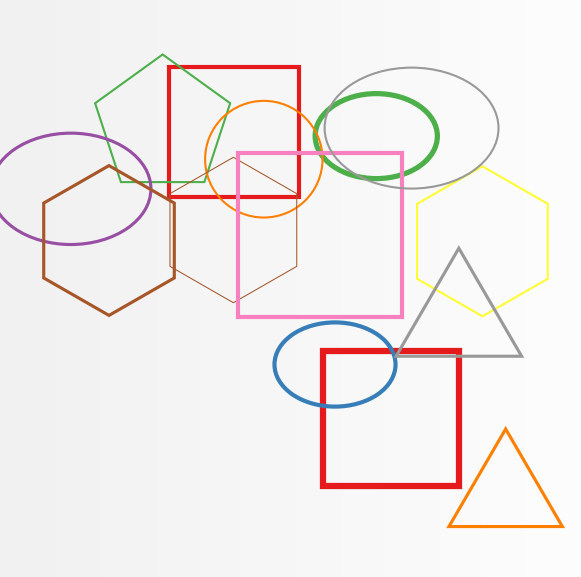[{"shape": "square", "thickness": 2, "radius": 0.56, "center": [0.403, 0.77]}, {"shape": "square", "thickness": 3, "radius": 0.58, "center": [0.673, 0.274]}, {"shape": "oval", "thickness": 2, "radius": 0.52, "center": [0.576, 0.368]}, {"shape": "pentagon", "thickness": 1, "radius": 0.61, "center": [0.28, 0.783]}, {"shape": "oval", "thickness": 2.5, "radius": 0.53, "center": [0.647, 0.763]}, {"shape": "oval", "thickness": 1.5, "radius": 0.69, "center": [0.122, 0.672]}, {"shape": "circle", "thickness": 1, "radius": 0.51, "center": [0.454, 0.723]}, {"shape": "triangle", "thickness": 1.5, "radius": 0.56, "center": [0.87, 0.144]}, {"shape": "hexagon", "thickness": 1, "radius": 0.65, "center": [0.83, 0.581]}, {"shape": "hexagon", "thickness": 1.5, "radius": 0.65, "center": [0.188, 0.583]}, {"shape": "hexagon", "thickness": 0.5, "radius": 0.63, "center": [0.401, 0.601]}, {"shape": "square", "thickness": 2, "radius": 0.71, "center": [0.55, 0.592]}, {"shape": "oval", "thickness": 1, "radius": 0.75, "center": [0.708, 0.777]}, {"shape": "triangle", "thickness": 1.5, "radius": 0.62, "center": [0.789, 0.445]}]